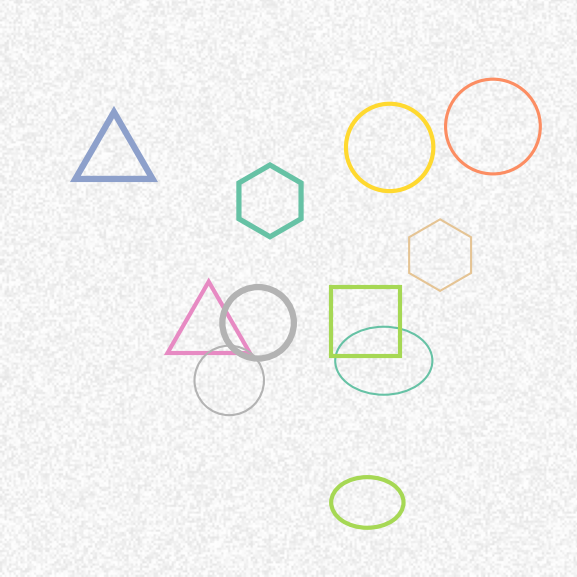[{"shape": "hexagon", "thickness": 2.5, "radius": 0.31, "center": [0.468, 0.651]}, {"shape": "oval", "thickness": 1, "radius": 0.42, "center": [0.665, 0.374]}, {"shape": "circle", "thickness": 1.5, "radius": 0.41, "center": [0.854, 0.78]}, {"shape": "triangle", "thickness": 3, "radius": 0.39, "center": [0.197, 0.728]}, {"shape": "triangle", "thickness": 2, "radius": 0.41, "center": [0.361, 0.429]}, {"shape": "square", "thickness": 2, "radius": 0.3, "center": [0.634, 0.443]}, {"shape": "oval", "thickness": 2, "radius": 0.31, "center": [0.636, 0.129]}, {"shape": "circle", "thickness": 2, "radius": 0.38, "center": [0.675, 0.744]}, {"shape": "hexagon", "thickness": 1, "radius": 0.31, "center": [0.762, 0.557]}, {"shape": "circle", "thickness": 3, "radius": 0.31, "center": [0.447, 0.44]}, {"shape": "circle", "thickness": 1, "radius": 0.3, "center": [0.397, 0.34]}]